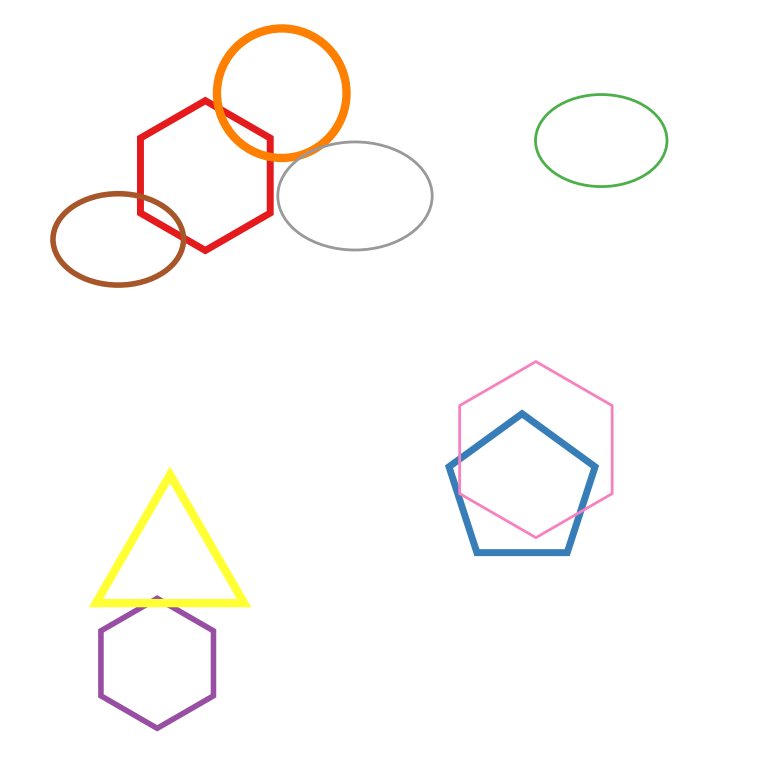[{"shape": "hexagon", "thickness": 2.5, "radius": 0.49, "center": [0.267, 0.772]}, {"shape": "pentagon", "thickness": 2.5, "radius": 0.5, "center": [0.678, 0.363]}, {"shape": "oval", "thickness": 1, "radius": 0.43, "center": [0.781, 0.817]}, {"shape": "hexagon", "thickness": 2, "radius": 0.42, "center": [0.204, 0.139]}, {"shape": "circle", "thickness": 3, "radius": 0.42, "center": [0.366, 0.879]}, {"shape": "triangle", "thickness": 3, "radius": 0.56, "center": [0.221, 0.272]}, {"shape": "oval", "thickness": 2, "radius": 0.42, "center": [0.154, 0.689]}, {"shape": "hexagon", "thickness": 1, "radius": 0.57, "center": [0.696, 0.416]}, {"shape": "oval", "thickness": 1, "radius": 0.5, "center": [0.461, 0.745]}]